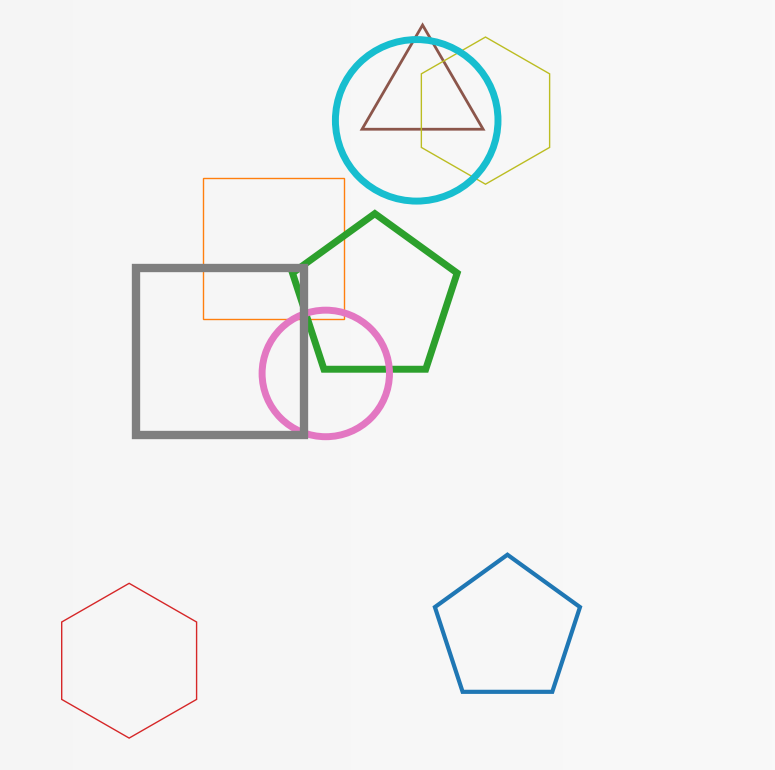[{"shape": "pentagon", "thickness": 1.5, "radius": 0.49, "center": [0.655, 0.181]}, {"shape": "square", "thickness": 0.5, "radius": 0.46, "center": [0.353, 0.677]}, {"shape": "pentagon", "thickness": 2.5, "radius": 0.56, "center": [0.484, 0.611]}, {"shape": "hexagon", "thickness": 0.5, "radius": 0.5, "center": [0.167, 0.142]}, {"shape": "triangle", "thickness": 1, "radius": 0.45, "center": [0.545, 0.877]}, {"shape": "circle", "thickness": 2.5, "radius": 0.41, "center": [0.42, 0.515]}, {"shape": "square", "thickness": 3, "radius": 0.54, "center": [0.284, 0.543]}, {"shape": "hexagon", "thickness": 0.5, "radius": 0.48, "center": [0.626, 0.856]}, {"shape": "circle", "thickness": 2.5, "radius": 0.52, "center": [0.538, 0.844]}]